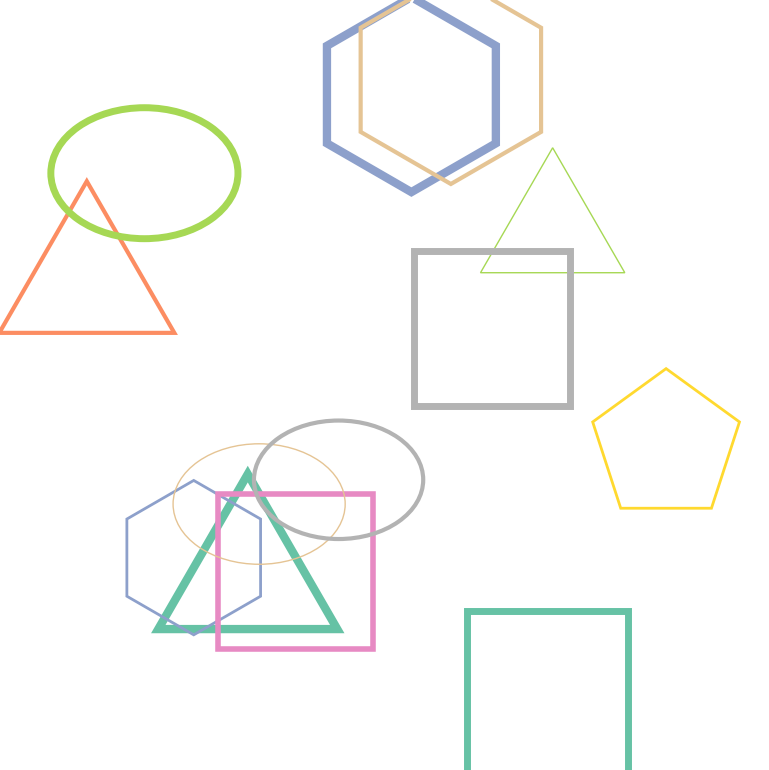[{"shape": "square", "thickness": 2.5, "radius": 0.52, "center": [0.711, 0.102]}, {"shape": "triangle", "thickness": 3, "radius": 0.67, "center": [0.322, 0.25]}, {"shape": "triangle", "thickness": 1.5, "radius": 0.66, "center": [0.113, 0.633]}, {"shape": "hexagon", "thickness": 1, "radius": 0.5, "center": [0.252, 0.276]}, {"shape": "hexagon", "thickness": 3, "radius": 0.63, "center": [0.534, 0.877]}, {"shape": "square", "thickness": 2, "radius": 0.5, "center": [0.383, 0.257]}, {"shape": "triangle", "thickness": 0.5, "radius": 0.54, "center": [0.718, 0.7]}, {"shape": "oval", "thickness": 2.5, "radius": 0.61, "center": [0.188, 0.775]}, {"shape": "pentagon", "thickness": 1, "radius": 0.5, "center": [0.865, 0.421]}, {"shape": "oval", "thickness": 0.5, "radius": 0.56, "center": [0.337, 0.345]}, {"shape": "hexagon", "thickness": 1.5, "radius": 0.68, "center": [0.586, 0.896]}, {"shape": "oval", "thickness": 1.5, "radius": 0.55, "center": [0.44, 0.377]}, {"shape": "square", "thickness": 2.5, "radius": 0.5, "center": [0.639, 0.573]}]